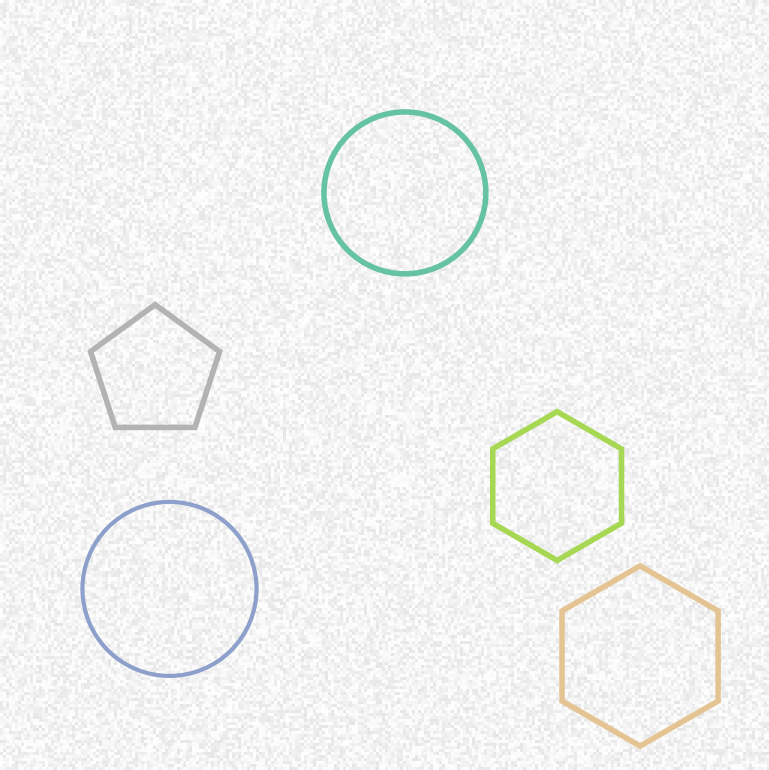[{"shape": "circle", "thickness": 2, "radius": 0.53, "center": [0.526, 0.75]}, {"shape": "circle", "thickness": 1.5, "radius": 0.57, "center": [0.22, 0.235]}, {"shape": "hexagon", "thickness": 2, "radius": 0.48, "center": [0.724, 0.369]}, {"shape": "hexagon", "thickness": 2, "radius": 0.59, "center": [0.831, 0.148]}, {"shape": "pentagon", "thickness": 2, "radius": 0.44, "center": [0.201, 0.516]}]